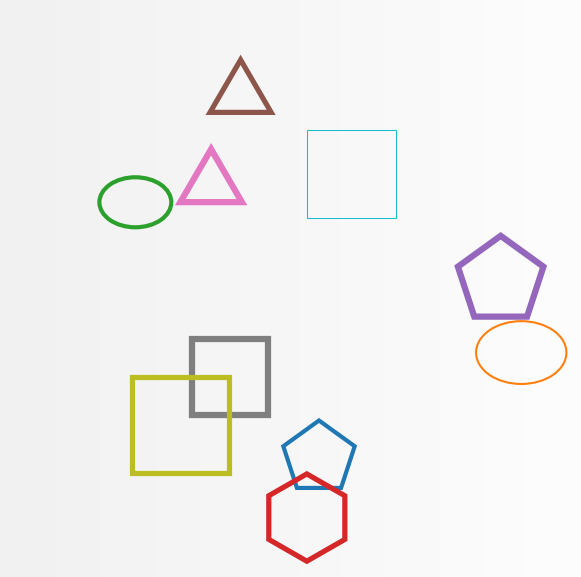[{"shape": "pentagon", "thickness": 2, "radius": 0.32, "center": [0.549, 0.206]}, {"shape": "oval", "thickness": 1, "radius": 0.39, "center": [0.897, 0.389]}, {"shape": "oval", "thickness": 2, "radius": 0.31, "center": [0.233, 0.649]}, {"shape": "hexagon", "thickness": 2.5, "radius": 0.38, "center": [0.528, 0.103]}, {"shape": "pentagon", "thickness": 3, "radius": 0.39, "center": [0.861, 0.513]}, {"shape": "triangle", "thickness": 2.5, "radius": 0.3, "center": [0.414, 0.835]}, {"shape": "triangle", "thickness": 3, "radius": 0.31, "center": [0.363, 0.68]}, {"shape": "square", "thickness": 3, "radius": 0.33, "center": [0.395, 0.346]}, {"shape": "square", "thickness": 2.5, "radius": 0.42, "center": [0.31, 0.264]}, {"shape": "square", "thickness": 0.5, "radius": 0.38, "center": [0.605, 0.698]}]